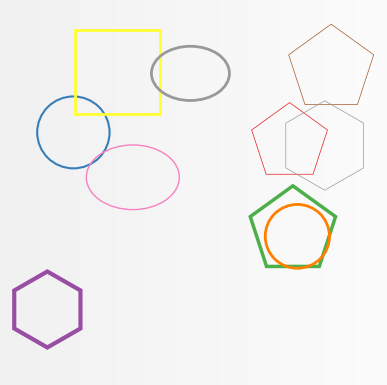[{"shape": "pentagon", "thickness": 0.5, "radius": 0.51, "center": [0.747, 0.631]}, {"shape": "circle", "thickness": 1.5, "radius": 0.47, "center": [0.189, 0.656]}, {"shape": "pentagon", "thickness": 2.5, "radius": 0.58, "center": [0.756, 0.402]}, {"shape": "hexagon", "thickness": 3, "radius": 0.49, "center": [0.122, 0.196]}, {"shape": "circle", "thickness": 2, "radius": 0.41, "center": [0.767, 0.386]}, {"shape": "square", "thickness": 2, "radius": 0.55, "center": [0.302, 0.813]}, {"shape": "pentagon", "thickness": 0.5, "radius": 0.58, "center": [0.855, 0.822]}, {"shape": "oval", "thickness": 1, "radius": 0.6, "center": [0.343, 0.54]}, {"shape": "hexagon", "thickness": 0.5, "radius": 0.58, "center": [0.838, 0.622]}, {"shape": "oval", "thickness": 2, "radius": 0.5, "center": [0.491, 0.809]}]